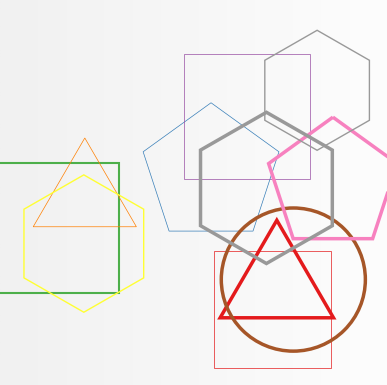[{"shape": "triangle", "thickness": 2.5, "radius": 0.84, "center": [0.714, 0.259]}, {"shape": "square", "thickness": 0.5, "radius": 0.76, "center": [0.703, 0.196]}, {"shape": "pentagon", "thickness": 0.5, "radius": 0.92, "center": [0.545, 0.549]}, {"shape": "square", "thickness": 1.5, "radius": 0.85, "center": [0.138, 0.408]}, {"shape": "square", "thickness": 0.5, "radius": 0.81, "center": [0.638, 0.698]}, {"shape": "triangle", "thickness": 0.5, "radius": 0.77, "center": [0.219, 0.488]}, {"shape": "hexagon", "thickness": 1, "radius": 0.89, "center": [0.216, 0.367]}, {"shape": "circle", "thickness": 2.5, "radius": 0.93, "center": [0.757, 0.274]}, {"shape": "pentagon", "thickness": 2.5, "radius": 0.87, "center": [0.859, 0.521]}, {"shape": "hexagon", "thickness": 2.5, "radius": 0.98, "center": [0.688, 0.512]}, {"shape": "hexagon", "thickness": 1, "radius": 0.78, "center": [0.818, 0.765]}]